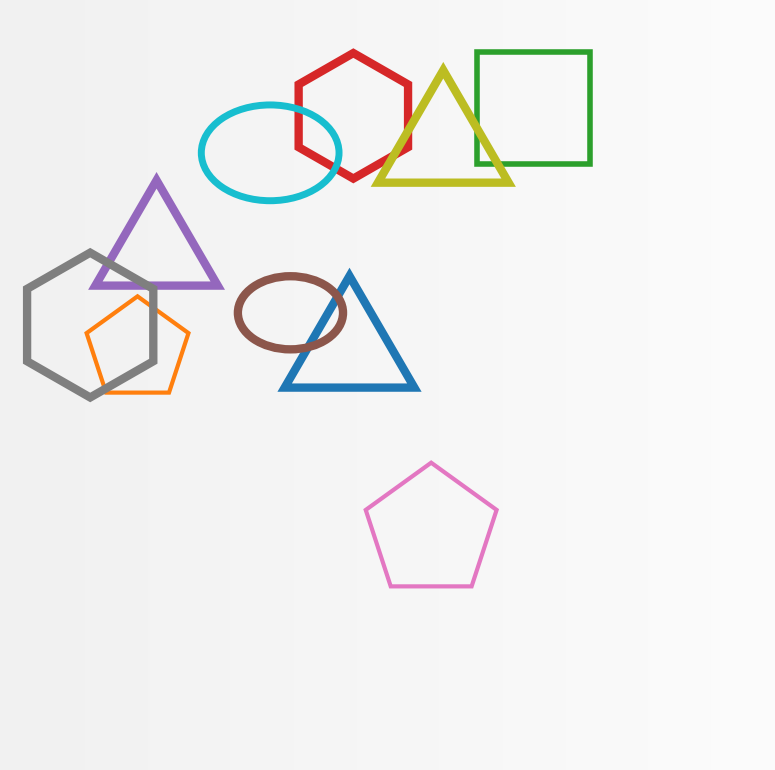[{"shape": "triangle", "thickness": 3, "radius": 0.48, "center": [0.451, 0.545]}, {"shape": "pentagon", "thickness": 1.5, "radius": 0.35, "center": [0.177, 0.546]}, {"shape": "square", "thickness": 2, "radius": 0.37, "center": [0.688, 0.86]}, {"shape": "hexagon", "thickness": 3, "radius": 0.41, "center": [0.456, 0.85]}, {"shape": "triangle", "thickness": 3, "radius": 0.46, "center": [0.202, 0.675]}, {"shape": "oval", "thickness": 3, "radius": 0.34, "center": [0.375, 0.594]}, {"shape": "pentagon", "thickness": 1.5, "radius": 0.44, "center": [0.556, 0.31]}, {"shape": "hexagon", "thickness": 3, "radius": 0.47, "center": [0.116, 0.578]}, {"shape": "triangle", "thickness": 3, "radius": 0.49, "center": [0.572, 0.811]}, {"shape": "oval", "thickness": 2.5, "radius": 0.44, "center": [0.349, 0.802]}]